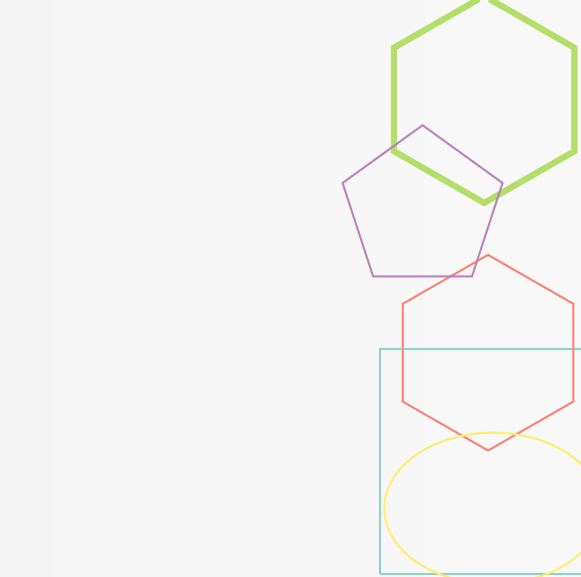[{"shape": "square", "thickness": 1, "radius": 0.97, "center": [0.848, 0.2]}, {"shape": "hexagon", "thickness": 1, "radius": 0.85, "center": [0.84, 0.388]}, {"shape": "hexagon", "thickness": 3, "radius": 0.9, "center": [0.833, 0.827]}, {"shape": "pentagon", "thickness": 1, "radius": 0.72, "center": [0.727, 0.638]}, {"shape": "oval", "thickness": 1, "radius": 0.94, "center": [0.848, 0.119]}]